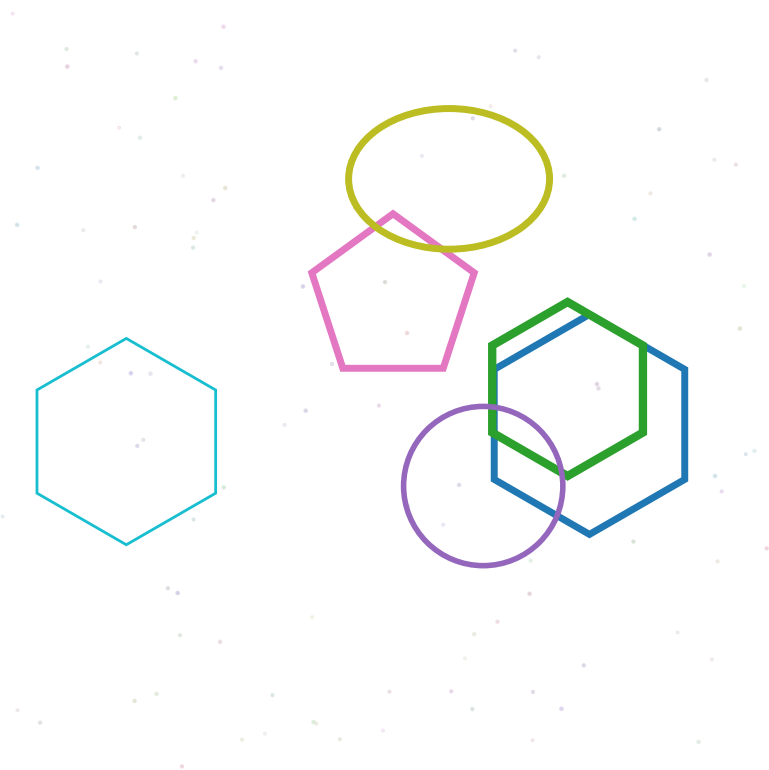[{"shape": "hexagon", "thickness": 2.5, "radius": 0.71, "center": [0.766, 0.449]}, {"shape": "hexagon", "thickness": 3, "radius": 0.57, "center": [0.737, 0.495]}, {"shape": "circle", "thickness": 2, "radius": 0.52, "center": [0.628, 0.369]}, {"shape": "pentagon", "thickness": 2.5, "radius": 0.55, "center": [0.51, 0.611]}, {"shape": "oval", "thickness": 2.5, "radius": 0.65, "center": [0.583, 0.768]}, {"shape": "hexagon", "thickness": 1, "radius": 0.67, "center": [0.164, 0.427]}]